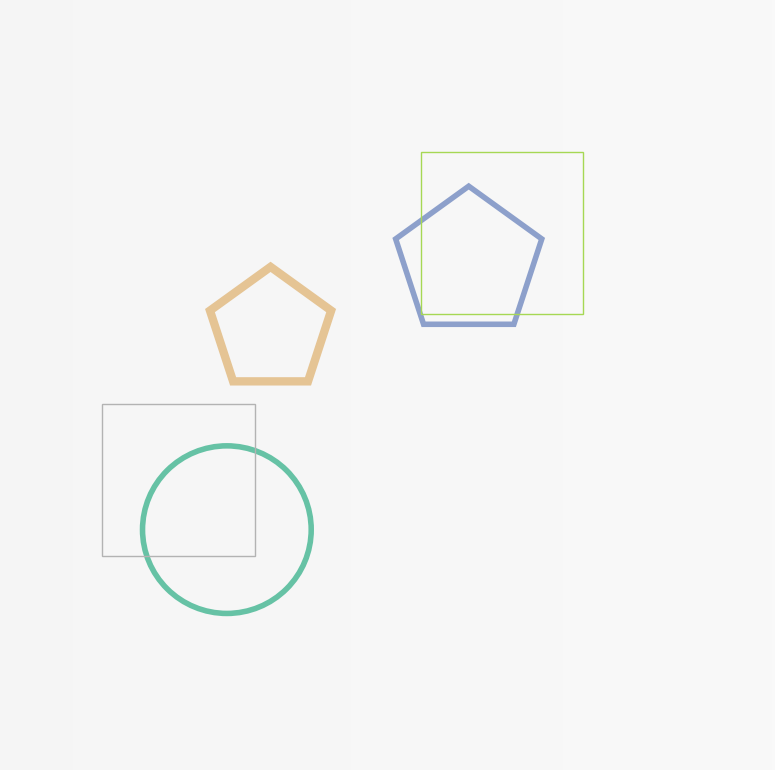[{"shape": "circle", "thickness": 2, "radius": 0.54, "center": [0.293, 0.312]}, {"shape": "pentagon", "thickness": 2, "radius": 0.5, "center": [0.605, 0.659]}, {"shape": "square", "thickness": 0.5, "radius": 0.52, "center": [0.648, 0.697]}, {"shape": "pentagon", "thickness": 3, "radius": 0.41, "center": [0.349, 0.571]}, {"shape": "square", "thickness": 0.5, "radius": 0.5, "center": [0.23, 0.377]}]